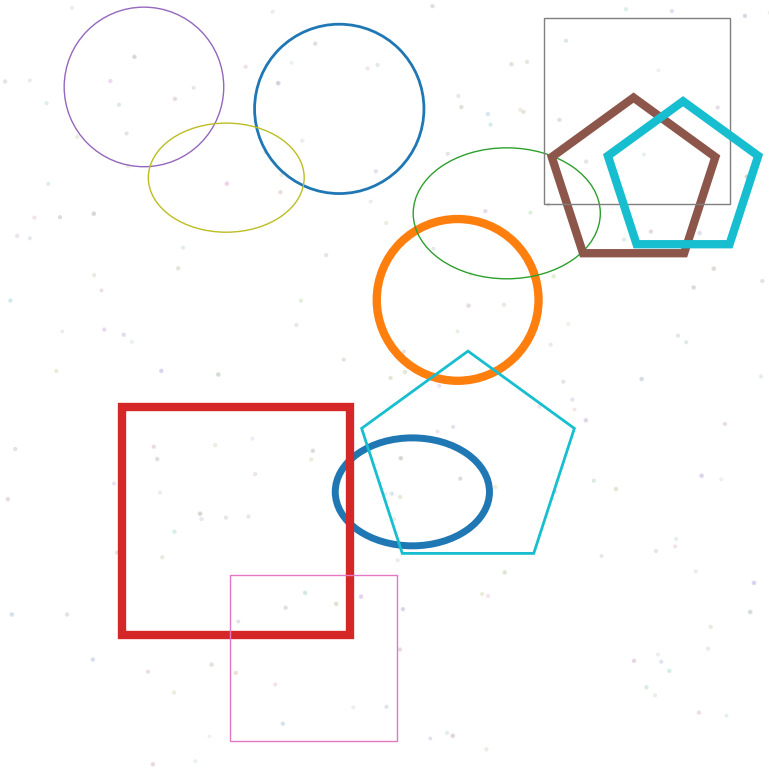[{"shape": "circle", "thickness": 1, "radius": 0.55, "center": [0.441, 0.859]}, {"shape": "oval", "thickness": 2.5, "radius": 0.5, "center": [0.536, 0.361]}, {"shape": "circle", "thickness": 3, "radius": 0.53, "center": [0.594, 0.611]}, {"shape": "oval", "thickness": 0.5, "radius": 0.61, "center": [0.658, 0.723]}, {"shape": "square", "thickness": 3, "radius": 0.74, "center": [0.307, 0.324]}, {"shape": "circle", "thickness": 0.5, "radius": 0.52, "center": [0.187, 0.887]}, {"shape": "pentagon", "thickness": 3, "radius": 0.56, "center": [0.823, 0.762]}, {"shape": "square", "thickness": 0.5, "radius": 0.54, "center": [0.407, 0.145]}, {"shape": "square", "thickness": 0.5, "radius": 0.6, "center": [0.827, 0.856]}, {"shape": "oval", "thickness": 0.5, "radius": 0.51, "center": [0.294, 0.769]}, {"shape": "pentagon", "thickness": 3, "radius": 0.51, "center": [0.887, 0.766]}, {"shape": "pentagon", "thickness": 1, "radius": 0.73, "center": [0.608, 0.399]}]